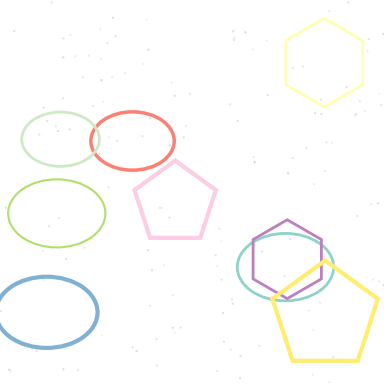[{"shape": "oval", "thickness": 2, "radius": 0.63, "center": [0.741, 0.306]}, {"shape": "hexagon", "thickness": 2, "radius": 0.58, "center": [0.842, 0.837]}, {"shape": "oval", "thickness": 2.5, "radius": 0.54, "center": [0.344, 0.634]}, {"shape": "oval", "thickness": 3, "radius": 0.66, "center": [0.121, 0.189]}, {"shape": "oval", "thickness": 1.5, "radius": 0.63, "center": [0.147, 0.446]}, {"shape": "pentagon", "thickness": 3, "radius": 0.56, "center": [0.455, 0.472]}, {"shape": "hexagon", "thickness": 2, "radius": 0.51, "center": [0.746, 0.327]}, {"shape": "oval", "thickness": 2, "radius": 0.5, "center": [0.157, 0.638]}, {"shape": "pentagon", "thickness": 3, "radius": 0.72, "center": [0.845, 0.179]}]